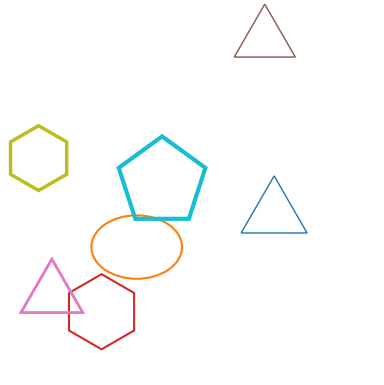[{"shape": "triangle", "thickness": 1, "radius": 0.49, "center": [0.712, 0.444]}, {"shape": "oval", "thickness": 1.5, "radius": 0.59, "center": [0.355, 0.358]}, {"shape": "hexagon", "thickness": 1.5, "radius": 0.49, "center": [0.264, 0.19]}, {"shape": "triangle", "thickness": 1, "radius": 0.46, "center": [0.688, 0.898]}, {"shape": "triangle", "thickness": 2, "radius": 0.46, "center": [0.135, 0.234]}, {"shape": "hexagon", "thickness": 2.5, "radius": 0.42, "center": [0.1, 0.589]}, {"shape": "pentagon", "thickness": 3, "radius": 0.59, "center": [0.421, 0.527]}]